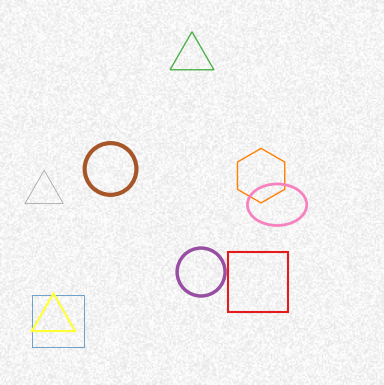[{"shape": "square", "thickness": 1.5, "radius": 0.39, "center": [0.671, 0.268]}, {"shape": "square", "thickness": 0.5, "radius": 0.34, "center": [0.151, 0.165]}, {"shape": "triangle", "thickness": 1, "radius": 0.33, "center": [0.499, 0.852]}, {"shape": "circle", "thickness": 2.5, "radius": 0.31, "center": [0.522, 0.293]}, {"shape": "hexagon", "thickness": 1, "radius": 0.35, "center": [0.678, 0.544]}, {"shape": "triangle", "thickness": 1.5, "radius": 0.33, "center": [0.139, 0.173]}, {"shape": "circle", "thickness": 3, "radius": 0.34, "center": [0.287, 0.561]}, {"shape": "oval", "thickness": 2, "radius": 0.39, "center": [0.72, 0.468]}, {"shape": "triangle", "thickness": 0.5, "radius": 0.29, "center": [0.115, 0.5]}]